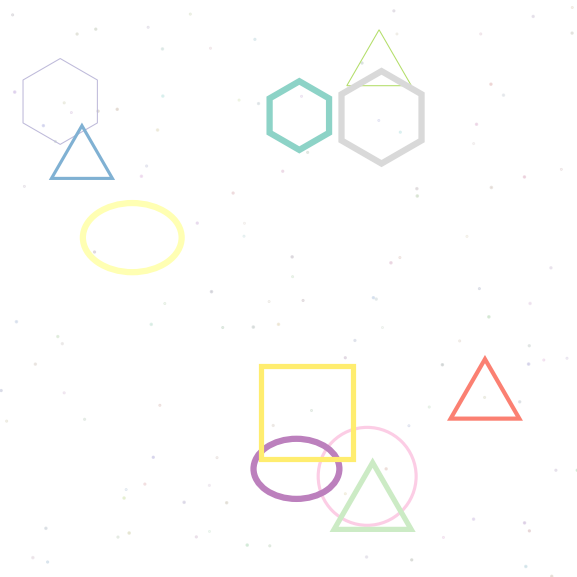[{"shape": "hexagon", "thickness": 3, "radius": 0.3, "center": [0.518, 0.799]}, {"shape": "oval", "thickness": 3, "radius": 0.43, "center": [0.229, 0.588]}, {"shape": "hexagon", "thickness": 0.5, "radius": 0.37, "center": [0.104, 0.823]}, {"shape": "triangle", "thickness": 2, "radius": 0.34, "center": [0.84, 0.309]}, {"shape": "triangle", "thickness": 1.5, "radius": 0.3, "center": [0.142, 0.721]}, {"shape": "triangle", "thickness": 0.5, "radius": 0.32, "center": [0.656, 0.883]}, {"shape": "circle", "thickness": 1.5, "radius": 0.42, "center": [0.636, 0.174]}, {"shape": "hexagon", "thickness": 3, "radius": 0.4, "center": [0.661, 0.796]}, {"shape": "oval", "thickness": 3, "radius": 0.37, "center": [0.513, 0.187]}, {"shape": "triangle", "thickness": 2.5, "radius": 0.39, "center": [0.645, 0.121]}, {"shape": "square", "thickness": 2.5, "radius": 0.4, "center": [0.531, 0.285]}]